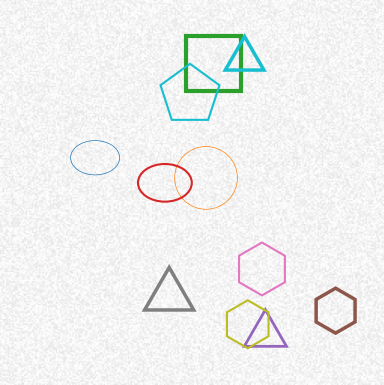[{"shape": "oval", "thickness": 0.5, "radius": 0.32, "center": [0.247, 0.59]}, {"shape": "circle", "thickness": 0.5, "radius": 0.41, "center": [0.535, 0.538]}, {"shape": "square", "thickness": 3, "radius": 0.36, "center": [0.553, 0.835]}, {"shape": "oval", "thickness": 1.5, "radius": 0.35, "center": [0.428, 0.525]}, {"shape": "triangle", "thickness": 2, "radius": 0.32, "center": [0.689, 0.132]}, {"shape": "hexagon", "thickness": 2.5, "radius": 0.29, "center": [0.872, 0.193]}, {"shape": "hexagon", "thickness": 1.5, "radius": 0.34, "center": [0.68, 0.301]}, {"shape": "triangle", "thickness": 2.5, "radius": 0.37, "center": [0.439, 0.232]}, {"shape": "hexagon", "thickness": 1.5, "radius": 0.31, "center": [0.643, 0.158]}, {"shape": "pentagon", "thickness": 1.5, "radius": 0.4, "center": [0.493, 0.754]}, {"shape": "triangle", "thickness": 2.5, "radius": 0.29, "center": [0.635, 0.847]}]